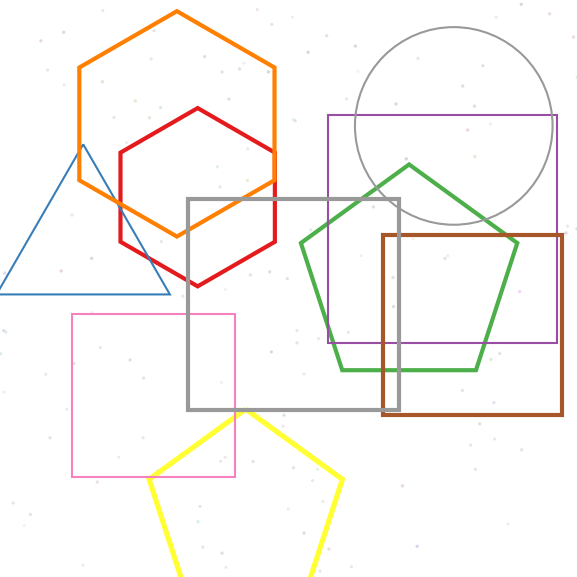[{"shape": "hexagon", "thickness": 2, "radius": 0.77, "center": [0.342, 0.658]}, {"shape": "triangle", "thickness": 1, "radius": 0.87, "center": [0.144, 0.576]}, {"shape": "pentagon", "thickness": 2, "radius": 0.98, "center": [0.708, 0.517]}, {"shape": "square", "thickness": 1, "radius": 0.99, "center": [0.766, 0.603]}, {"shape": "hexagon", "thickness": 2, "radius": 0.98, "center": [0.306, 0.785]}, {"shape": "pentagon", "thickness": 2.5, "radius": 0.88, "center": [0.426, 0.115]}, {"shape": "square", "thickness": 2, "radius": 0.78, "center": [0.818, 0.437]}, {"shape": "square", "thickness": 1, "radius": 0.71, "center": [0.265, 0.315]}, {"shape": "square", "thickness": 2, "radius": 0.91, "center": [0.508, 0.472]}, {"shape": "circle", "thickness": 1, "radius": 0.86, "center": [0.786, 0.781]}]